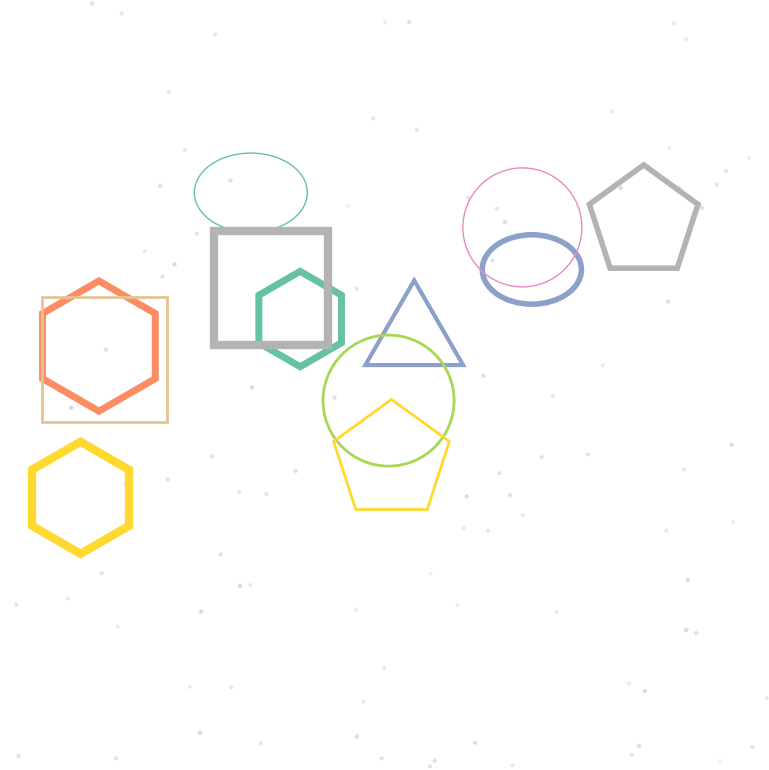[{"shape": "oval", "thickness": 0.5, "radius": 0.37, "center": [0.326, 0.75]}, {"shape": "hexagon", "thickness": 2.5, "radius": 0.31, "center": [0.39, 0.586]}, {"shape": "hexagon", "thickness": 2.5, "radius": 0.42, "center": [0.128, 0.551]}, {"shape": "oval", "thickness": 2, "radius": 0.32, "center": [0.691, 0.65]}, {"shape": "triangle", "thickness": 1.5, "radius": 0.37, "center": [0.538, 0.563]}, {"shape": "circle", "thickness": 0.5, "radius": 0.39, "center": [0.678, 0.705]}, {"shape": "circle", "thickness": 1, "radius": 0.43, "center": [0.505, 0.48]}, {"shape": "hexagon", "thickness": 3, "radius": 0.36, "center": [0.105, 0.354]}, {"shape": "pentagon", "thickness": 1, "radius": 0.4, "center": [0.508, 0.402]}, {"shape": "square", "thickness": 1, "radius": 0.41, "center": [0.135, 0.533]}, {"shape": "square", "thickness": 3, "radius": 0.37, "center": [0.352, 0.626]}, {"shape": "pentagon", "thickness": 2, "radius": 0.37, "center": [0.836, 0.712]}]